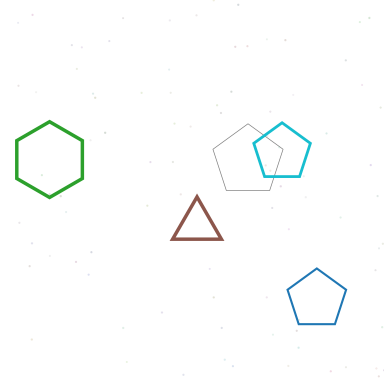[{"shape": "pentagon", "thickness": 1.5, "radius": 0.4, "center": [0.823, 0.223]}, {"shape": "hexagon", "thickness": 2.5, "radius": 0.49, "center": [0.129, 0.586]}, {"shape": "triangle", "thickness": 2.5, "radius": 0.37, "center": [0.512, 0.415]}, {"shape": "pentagon", "thickness": 0.5, "radius": 0.48, "center": [0.644, 0.583]}, {"shape": "pentagon", "thickness": 2, "radius": 0.39, "center": [0.733, 0.604]}]